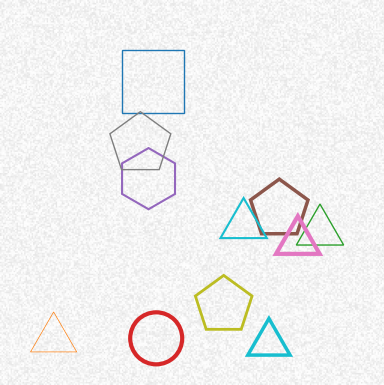[{"shape": "square", "thickness": 1, "radius": 0.41, "center": [0.397, 0.789]}, {"shape": "triangle", "thickness": 0.5, "radius": 0.35, "center": [0.139, 0.121]}, {"shape": "triangle", "thickness": 1, "radius": 0.35, "center": [0.831, 0.399]}, {"shape": "circle", "thickness": 3, "radius": 0.34, "center": [0.406, 0.121]}, {"shape": "hexagon", "thickness": 1.5, "radius": 0.4, "center": [0.386, 0.536]}, {"shape": "pentagon", "thickness": 2.5, "radius": 0.39, "center": [0.725, 0.456]}, {"shape": "triangle", "thickness": 3, "radius": 0.33, "center": [0.774, 0.373]}, {"shape": "pentagon", "thickness": 1, "radius": 0.42, "center": [0.365, 0.627]}, {"shape": "pentagon", "thickness": 2, "radius": 0.39, "center": [0.581, 0.207]}, {"shape": "triangle", "thickness": 2.5, "radius": 0.32, "center": [0.699, 0.109]}, {"shape": "triangle", "thickness": 1.5, "radius": 0.35, "center": [0.633, 0.416]}]